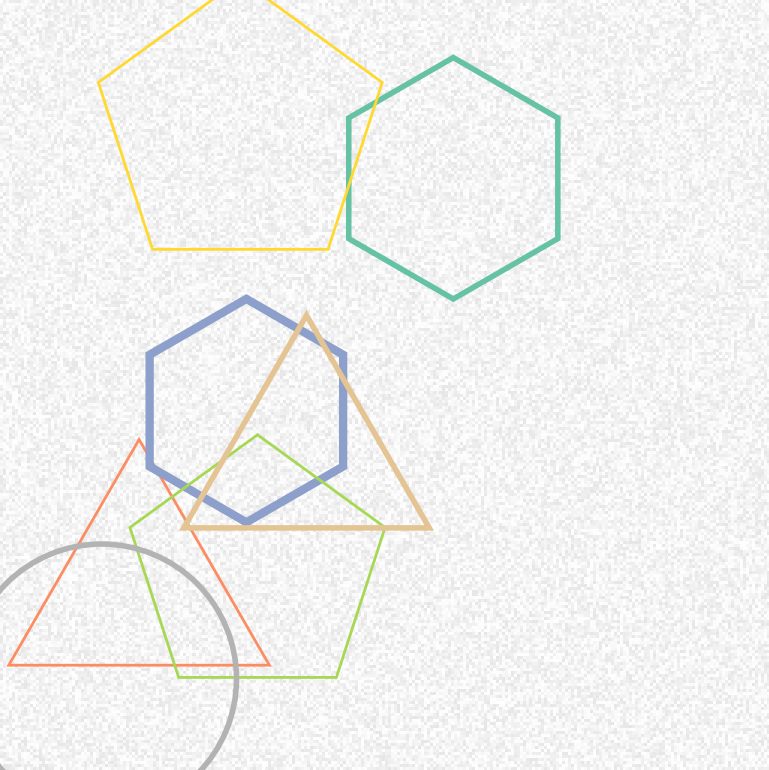[{"shape": "hexagon", "thickness": 2, "radius": 0.78, "center": [0.589, 0.768]}, {"shape": "triangle", "thickness": 1, "radius": 0.98, "center": [0.181, 0.234]}, {"shape": "hexagon", "thickness": 3, "radius": 0.73, "center": [0.32, 0.467]}, {"shape": "pentagon", "thickness": 1, "radius": 0.87, "center": [0.334, 0.261]}, {"shape": "pentagon", "thickness": 1, "radius": 0.97, "center": [0.312, 0.833]}, {"shape": "triangle", "thickness": 2, "radius": 0.92, "center": [0.398, 0.406]}, {"shape": "circle", "thickness": 2, "radius": 0.88, "center": [0.132, 0.118]}]